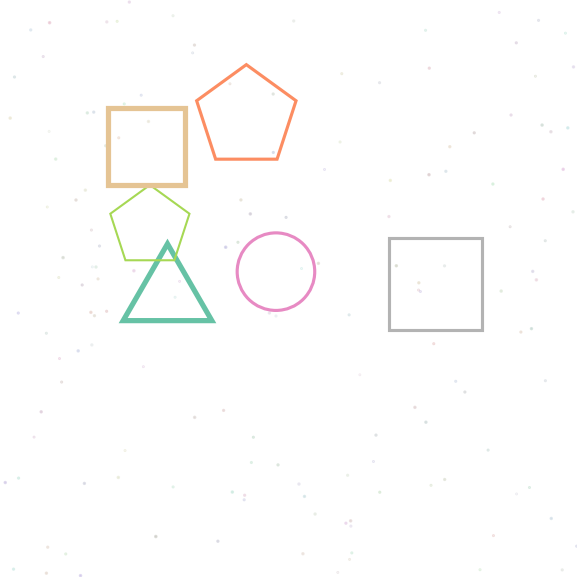[{"shape": "triangle", "thickness": 2.5, "radius": 0.44, "center": [0.29, 0.488]}, {"shape": "pentagon", "thickness": 1.5, "radius": 0.45, "center": [0.427, 0.797]}, {"shape": "circle", "thickness": 1.5, "radius": 0.34, "center": [0.478, 0.529]}, {"shape": "pentagon", "thickness": 1, "radius": 0.36, "center": [0.26, 0.607]}, {"shape": "square", "thickness": 2.5, "radius": 0.34, "center": [0.254, 0.745]}, {"shape": "square", "thickness": 1.5, "radius": 0.4, "center": [0.754, 0.507]}]